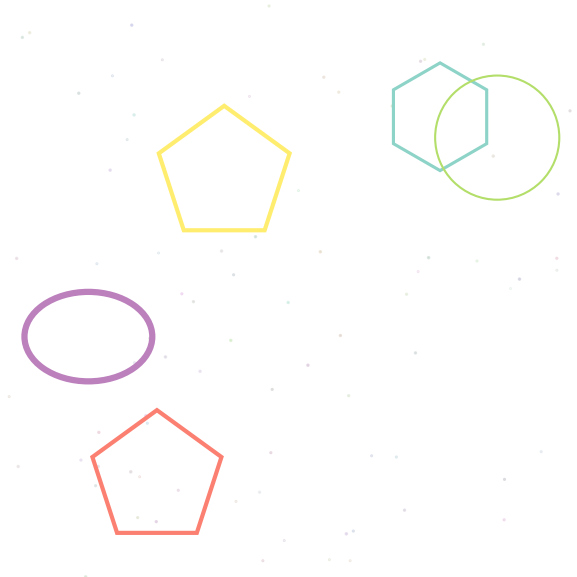[{"shape": "hexagon", "thickness": 1.5, "radius": 0.47, "center": [0.762, 0.797]}, {"shape": "pentagon", "thickness": 2, "radius": 0.59, "center": [0.272, 0.171]}, {"shape": "circle", "thickness": 1, "radius": 0.54, "center": [0.861, 0.761]}, {"shape": "oval", "thickness": 3, "radius": 0.55, "center": [0.153, 0.416]}, {"shape": "pentagon", "thickness": 2, "radius": 0.6, "center": [0.388, 0.697]}]